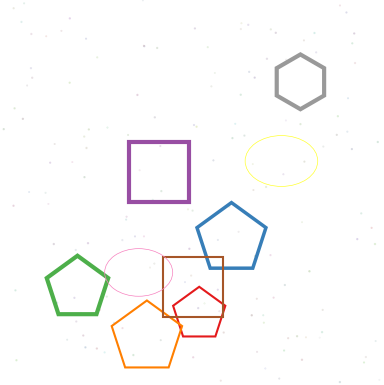[{"shape": "pentagon", "thickness": 1.5, "radius": 0.36, "center": [0.517, 0.184]}, {"shape": "pentagon", "thickness": 2.5, "radius": 0.47, "center": [0.601, 0.38]}, {"shape": "pentagon", "thickness": 3, "radius": 0.42, "center": [0.201, 0.252]}, {"shape": "square", "thickness": 3, "radius": 0.39, "center": [0.414, 0.554]}, {"shape": "pentagon", "thickness": 1.5, "radius": 0.48, "center": [0.382, 0.123]}, {"shape": "oval", "thickness": 0.5, "radius": 0.47, "center": [0.731, 0.582]}, {"shape": "square", "thickness": 1.5, "radius": 0.39, "center": [0.501, 0.254]}, {"shape": "oval", "thickness": 0.5, "radius": 0.44, "center": [0.36, 0.292]}, {"shape": "hexagon", "thickness": 3, "radius": 0.36, "center": [0.78, 0.787]}]